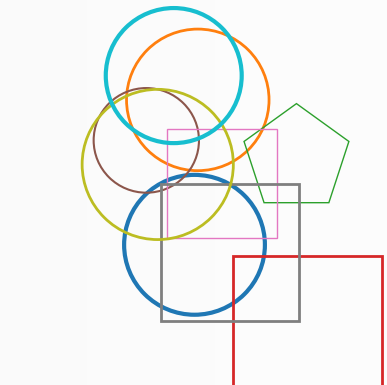[{"shape": "circle", "thickness": 3, "radius": 0.91, "center": [0.502, 0.364]}, {"shape": "circle", "thickness": 2, "radius": 0.92, "center": [0.51, 0.741]}, {"shape": "pentagon", "thickness": 1, "radius": 0.71, "center": [0.765, 0.589]}, {"shape": "square", "thickness": 2, "radius": 0.96, "center": [0.794, 0.143]}, {"shape": "circle", "thickness": 1.5, "radius": 0.68, "center": [0.378, 0.635]}, {"shape": "square", "thickness": 1, "radius": 0.71, "center": [0.573, 0.522]}, {"shape": "square", "thickness": 2, "radius": 0.89, "center": [0.593, 0.345]}, {"shape": "circle", "thickness": 2, "radius": 0.98, "center": [0.407, 0.573]}, {"shape": "circle", "thickness": 3, "radius": 0.88, "center": [0.448, 0.804]}]